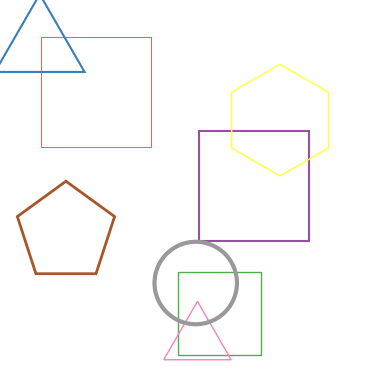[{"shape": "square", "thickness": 0.5, "radius": 0.71, "center": [0.25, 0.762]}, {"shape": "triangle", "thickness": 1.5, "radius": 0.67, "center": [0.103, 0.88]}, {"shape": "square", "thickness": 1, "radius": 0.54, "center": [0.569, 0.187]}, {"shape": "square", "thickness": 1.5, "radius": 0.72, "center": [0.66, 0.516]}, {"shape": "hexagon", "thickness": 1, "radius": 0.73, "center": [0.727, 0.688]}, {"shape": "pentagon", "thickness": 2, "radius": 0.66, "center": [0.171, 0.396]}, {"shape": "triangle", "thickness": 1, "radius": 0.51, "center": [0.513, 0.116]}, {"shape": "circle", "thickness": 3, "radius": 0.54, "center": [0.508, 0.265]}]